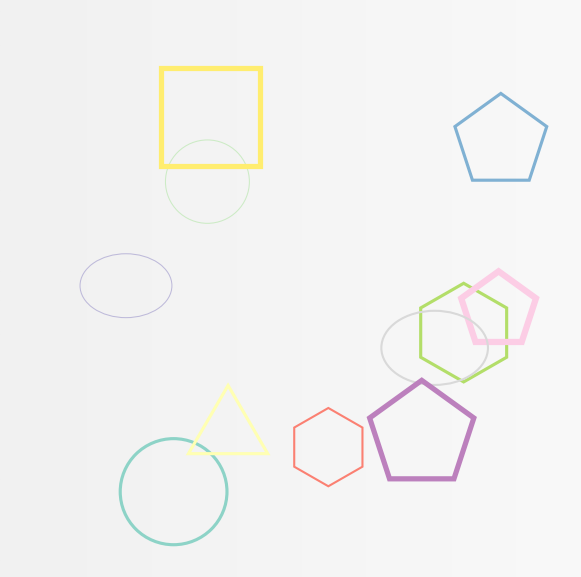[{"shape": "circle", "thickness": 1.5, "radius": 0.46, "center": [0.299, 0.148]}, {"shape": "triangle", "thickness": 1.5, "radius": 0.39, "center": [0.392, 0.253]}, {"shape": "oval", "thickness": 0.5, "radius": 0.4, "center": [0.217, 0.504]}, {"shape": "hexagon", "thickness": 1, "radius": 0.34, "center": [0.565, 0.225]}, {"shape": "pentagon", "thickness": 1.5, "radius": 0.42, "center": [0.862, 0.754]}, {"shape": "hexagon", "thickness": 1.5, "radius": 0.43, "center": [0.798, 0.423]}, {"shape": "pentagon", "thickness": 3, "radius": 0.34, "center": [0.858, 0.462]}, {"shape": "oval", "thickness": 1, "radius": 0.46, "center": [0.748, 0.397]}, {"shape": "pentagon", "thickness": 2.5, "radius": 0.47, "center": [0.726, 0.246]}, {"shape": "circle", "thickness": 0.5, "radius": 0.36, "center": [0.357, 0.685]}, {"shape": "square", "thickness": 2.5, "radius": 0.43, "center": [0.363, 0.796]}]